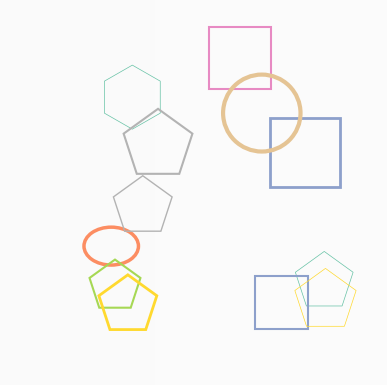[{"shape": "hexagon", "thickness": 0.5, "radius": 0.42, "center": [0.342, 0.748]}, {"shape": "pentagon", "thickness": 0.5, "radius": 0.39, "center": [0.837, 0.269]}, {"shape": "oval", "thickness": 2.5, "radius": 0.35, "center": [0.287, 0.361]}, {"shape": "square", "thickness": 2, "radius": 0.45, "center": [0.787, 0.603]}, {"shape": "square", "thickness": 1.5, "radius": 0.34, "center": [0.726, 0.214]}, {"shape": "square", "thickness": 1.5, "radius": 0.4, "center": [0.619, 0.85]}, {"shape": "pentagon", "thickness": 1.5, "radius": 0.35, "center": [0.297, 0.257]}, {"shape": "pentagon", "thickness": 2, "radius": 0.39, "center": [0.33, 0.208]}, {"shape": "pentagon", "thickness": 0.5, "radius": 0.42, "center": [0.84, 0.22]}, {"shape": "circle", "thickness": 3, "radius": 0.5, "center": [0.676, 0.706]}, {"shape": "pentagon", "thickness": 1, "radius": 0.4, "center": [0.368, 0.464]}, {"shape": "pentagon", "thickness": 1.5, "radius": 0.47, "center": [0.408, 0.624]}]